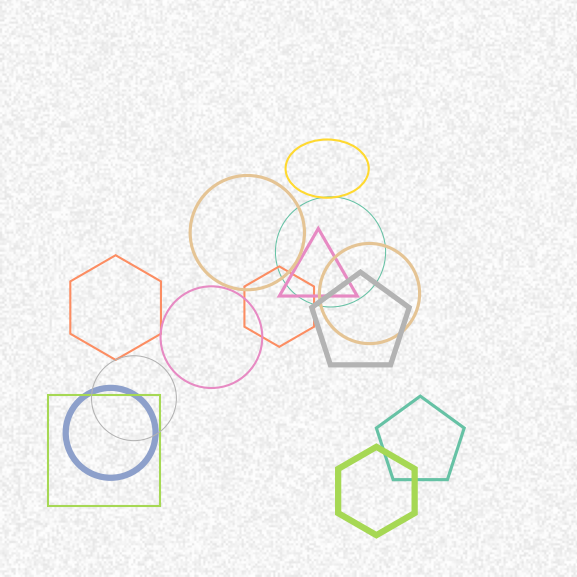[{"shape": "pentagon", "thickness": 1.5, "radius": 0.4, "center": [0.728, 0.233]}, {"shape": "circle", "thickness": 0.5, "radius": 0.48, "center": [0.572, 0.563]}, {"shape": "hexagon", "thickness": 1, "radius": 0.35, "center": [0.484, 0.468]}, {"shape": "hexagon", "thickness": 1, "radius": 0.45, "center": [0.2, 0.467]}, {"shape": "circle", "thickness": 3, "radius": 0.39, "center": [0.192, 0.25]}, {"shape": "circle", "thickness": 1, "radius": 0.44, "center": [0.366, 0.415]}, {"shape": "triangle", "thickness": 1.5, "radius": 0.39, "center": [0.551, 0.526]}, {"shape": "hexagon", "thickness": 3, "radius": 0.38, "center": [0.652, 0.149]}, {"shape": "square", "thickness": 1, "radius": 0.48, "center": [0.18, 0.219]}, {"shape": "oval", "thickness": 1, "radius": 0.36, "center": [0.567, 0.707]}, {"shape": "circle", "thickness": 1.5, "radius": 0.49, "center": [0.428, 0.596]}, {"shape": "circle", "thickness": 1.5, "radius": 0.43, "center": [0.64, 0.491]}, {"shape": "pentagon", "thickness": 2.5, "radius": 0.44, "center": [0.624, 0.439]}, {"shape": "circle", "thickness": 0.5, "radius": 0.37, "center": [0.232, 0.31]}]